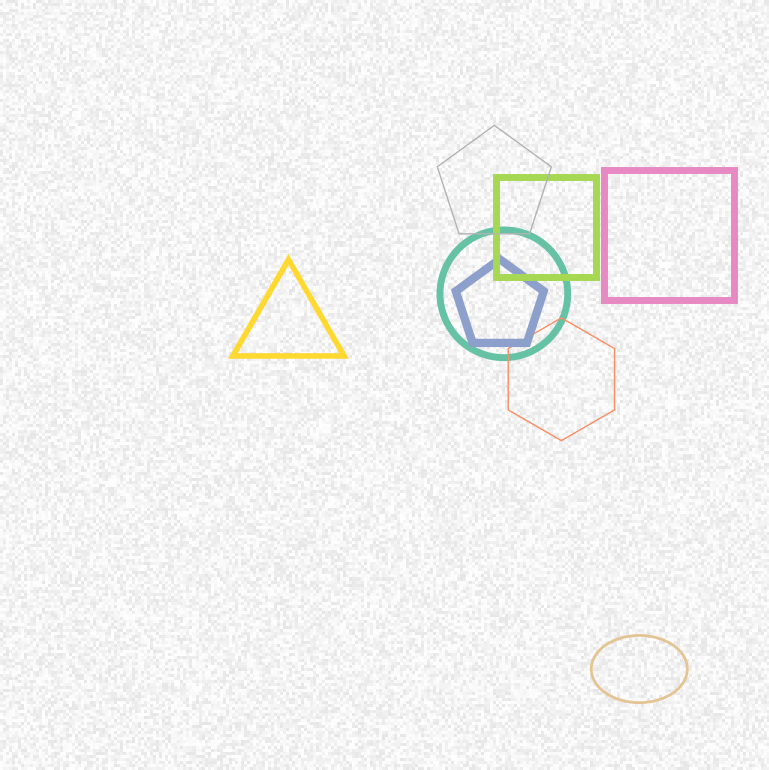[{"shape": "circle", "thickness": 2.5, "radius": 0.41, "center": [0.654, 0.618]}, {"shape": "hexagon", "thickness": 0.5, "radius": 0.4, "center": [0.729, 0.507]}, {"shape": "pentagon", "thickness": 3, "radius": 0.3, "center": [0.649, 0.603]}, {"shape": "square", "thickness": 2.5, "radius": 0.42, "center": [0.869, 0.695]}, {"shape": "square", "thickness": 2.5, "radius": 0.32, "center": [0.709, 0.706]}, {"shape": "triangle", "thickness": 2, "radius": 0.42, "center": [0.375, 0.579]}, {"shape": "oval", "thickness": 1, "radius": 0.31, "center": [0.83, 0.131]}, {"shape": "pentagon", "thickness": 0.5, "radius": 0.39, "center": [0.642, 0.759]}]